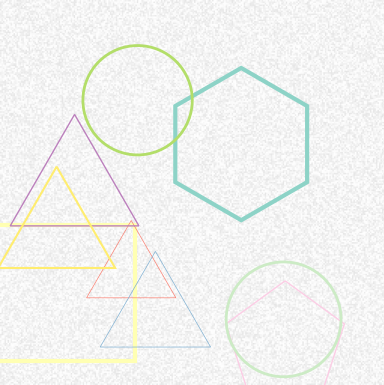[{"shape": "hexagon", "thickness": 3, "radius": 0.99, "center": [0.627, 0.626]}, {"shape": "square", "thickness": 3, "radius": 0.88, "center": [0.173, 0.238]}, {"shape": "triangle", "thickness": 0.5, "radius": 0.67, "center": [0.341, 0.293]}, {"shape": "triangle", "thickness": 0.5, "radius": 0.83, "center": [0.404, 0.181]}, {"shape": "circle", "thickness": 2, "radius": 0.71, "center": [0.357, 0.74]}, {"shape": "pentagon", "thickness": 1, "radius": 0.81, "center": [0.741, 0.109]}, {"shape": "triangle", "thickness": 1, "radius": 0.96, "center": [0.194, 0.51]}, {"shape": "circle", "thickness": 2, "radius": 0.75, "center": [0.737, 0.171]}, {"shape": "triangle", "thickness": 1.5, "radius": 0.88, "center": [0.147, 0.392]}]